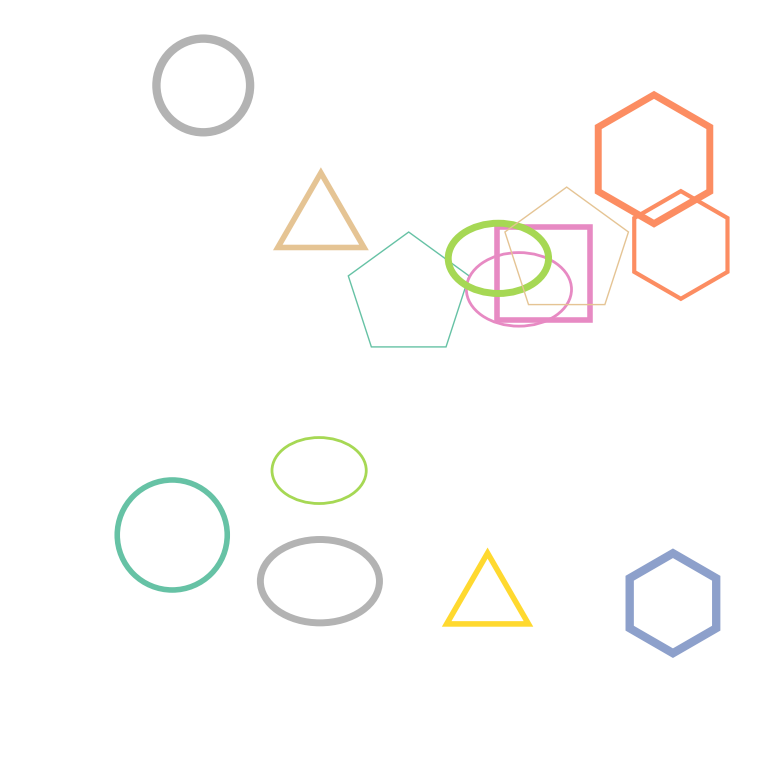[{"shape": "circle", "thickness": 2, "radius": 0.36, "center": [0.224, 0.305]}, {"shape": "pentagon", "thickness": 0.5, "radius": 0.41, "center": [0.531, 0.616]}, {"shape": "hexagon", "thickness": 1.5, "radius": 0.35, "center": [0.884, 0.682]}, {"shape": "hexagon", "thickness": 2.5, "radius": 0.42, "center": [0.849, 0.793]}, {"shape": "hexagon", "thickness": 3, "radius": 0.32, "center": [0.874, 0.217]}, {"shape": "oval", "thickness": 1, "radius": 0.34, "center": [0.674, 0.624]}, {"shape": "square", "thickness": 2, "radius": 0.3, "center": [0.706, 0.645]}, {"shape": "oval", "thickness": 1, "radius": 0.31, "center": [0.414, 0.389]}, {"shape": "oval", "thickness": 2.5, "radius": 0.33, "center": [0.647, 0.664]}, {"shape": "triangle", "thickness": 2, "radius": 0.31, "center": [0.633, 0.22]}, {"shape": "triangle", "thickness": 2, "radius": 0.32, "center": [0.417, 0.711]}, {"shape": "pentagon", "thickness": 0.5, "radius": 0.42, "center": [0.736, 0.673]}, {"shape": "oval", "thickness": 2.5, "radius": 0.39, "center": [0.415, 0.245]}, {"shape": "circle", "thickness": 3, "radius": 0.3, "center": [0.264, 0.889]}]